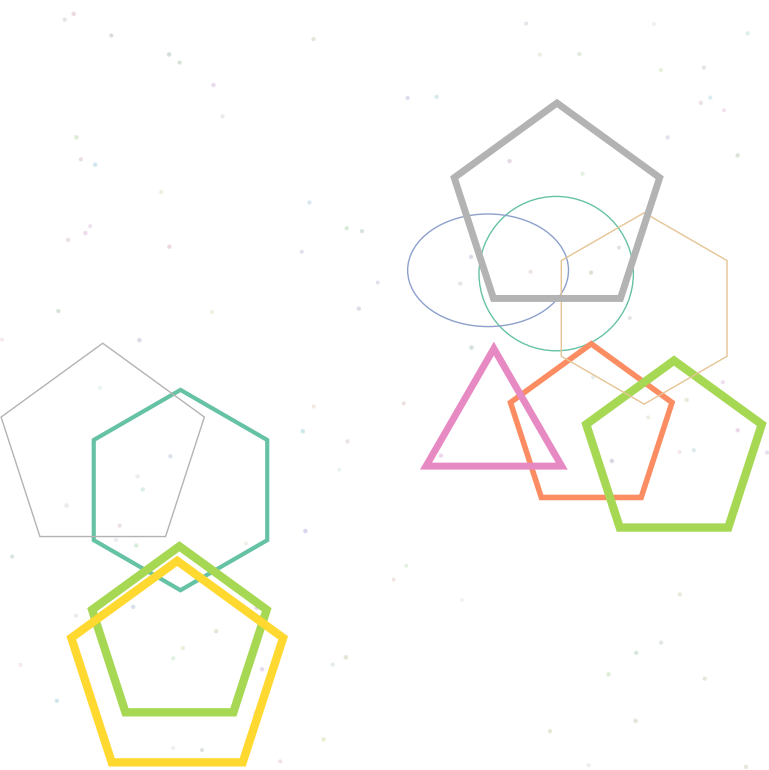[{"shape": "hexagon", "thickness": 1.5, "radius": 0.65, "center": [0.234, 0.364]}, {"shape": "circle", "thickness": 0.5, "radius": 0.5, "center": [0.722, 0.645]}, {"shape": "pentagon", "thickness": 2, "radius": 0.55, "center": [0.768, 0.443]}, {"shape": "oval", "thickness": 0.5, "radius": 0.52, "center": [0.634, 0.649]}, {"shape": "triangle", "thickness": 2.5, "radius": 0.51, "center": [0.641, 0.446]}, {"shape": "pentagon", "thickness": 3, "radius": 0.6, "center": [0.233, 0.171]}, {"shape": "pentagon", "thickness": 3, "radius": 0.6, "center": [0.875, 0.412]}, {"shape": "pentagon", "thickness": 3, "radius": 0.72, "center": [0.23, 0.127]}, {"shape": "hexagon", "thickness": 0.5, "radius": 0.62, "center": [0.837, 0.599]}, {"shape": "pentagon", "thickness": 0.5, "radius": 0.69, "center": [0.133, 0.415]}, {"shape": "pentagon", "thickness": 2.5, "radius": 0.7, "center": [0.723, 0.726]}]